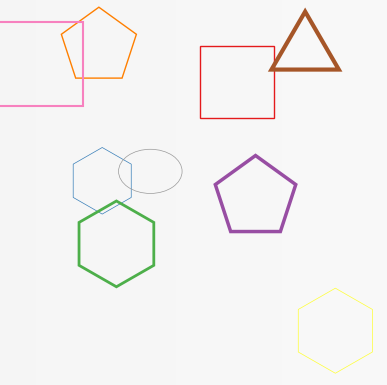[{"shape": "square", "thickness": 1, "radius": 0.47, "center": [0.612, 0.787]}, {"shape": "hexagon", "thickness": 0.5, "radius": 0.43, "center": [0.264, 0.53]}, {"shape": "hexagon", "thickness": 2, "radius": 0.56, "center": [0.3, 0.367]}, {"shape": "pentagon", "thickness": 2.5, "radius": 0.55, "center": [0.659, 0.487]}, {"shape": "pentagon", "thickness": 1, "radius": 0.51, "center": [0.255, 0.879]}, {"shape": "hexagon", "thickness": 0.5, "radius": 0.55, "center": [0.865, 0.141]}, {"shape": "triangle", "thickness": 3, "radius": 0.5, "center": [0.787, 0.869]}, {"shape": "square", "thickness": 1.5, "radius": 0.54, "center": [0.106, 0.834]}, {"shape": "oval", "thickness": 0.5, "radius": 0.41, "center": [0.388, 0.555]}]